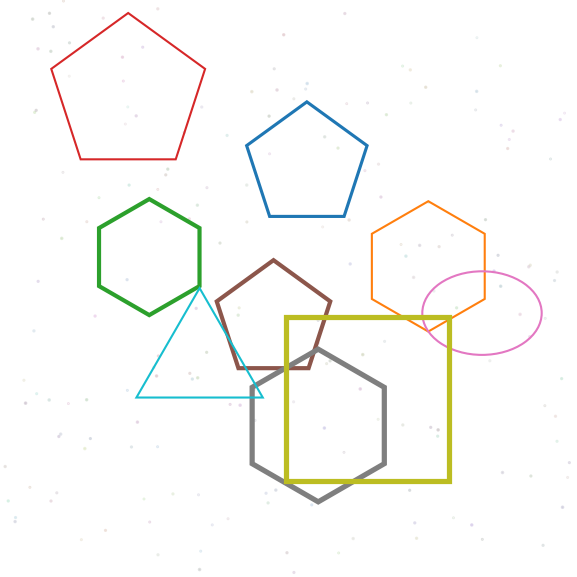[{"shape": "pentagon", "thickness": 1.5, "radius": 0.55, "center": [0.531, 0.713]}, {"shape": "hexagon", "thickness": 1, "radius": 0.56, "center": [0.742, 0.538]}, {"shape": "hexagon", "thickness": 2, "radius": 0.5, "center": [0.258, 0.554]}, {"shape": "pentagon", "thickness": 1, "radius": 0.7, "center": [0.222, 0.837]}, {"shape": "pentagon", "thickness": 2, "radius": 0.52, "center": [0.474, 0.445]}, {"shape": "oval", "thickness": 1, "radius": 0.52, "center": [0.835, 0.457]}, {"shape": "hexagon", "thickness": 2.5, "radius": 0.66, "center": [0.551, 0.262]}, {"shape": "square", "thickness": 2.5, "radius": 0.71, "center": [0.636, 0.308]}, {"shape": "triangle", "thickness": 1, "radius": 0.63, "center": [0.346, 0.374]}]